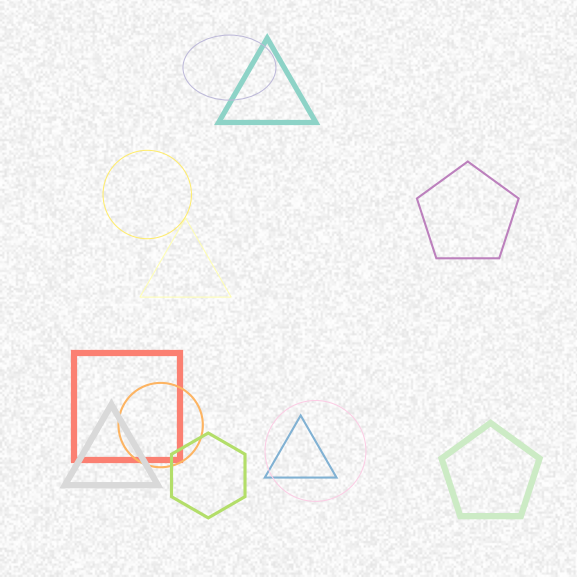[{"shape": "triangle", "thickness": 2.5, "radius": 0.49, "center": [0.463, 0.836]}, {"shape": "triangle", "thickness": 0.5, "radius": 0.46, "center": [0.321, 0.53]}, {"shape": "oval", "thickness": 0.5, "radius": 0.4, "center": [0.397, 0.882]}, {"shape": "square", "thickness": 3, "radius": 0.46, "center": [0.22, 0.295]}, {"shape": "triangle", "thickness": 1, "radius": 0.36, "center": [0.521, 0.208]}, {"shape": "circle", "thickness": 1, "radius": 0.37, "center": [0.278, 0.263]}, {"shape": "hexagon", "thickness": 1.5, "radius": 0.37, "center": [0.361, 0.176]}, {"shape": "circle", "thickness": 0.5, "radius": 0.44, "center": [0.546, 0.218]}, {"shape": "triangle", "thickness": 3, "radius": 0.47, "center": [0.193, 0.206]}, {"shape": "pentagon", "thickness": 1, "radius": 0.46, "center": [0.81, 0.627]}, {"shape": "pentagon", "thickness": 3, "radius": 0.45, "center": [0.849, 0.178]}, {"shape": "circle", "thickness": 0.5, "radius": 0.38, "center": [0.255, 0.662]}]